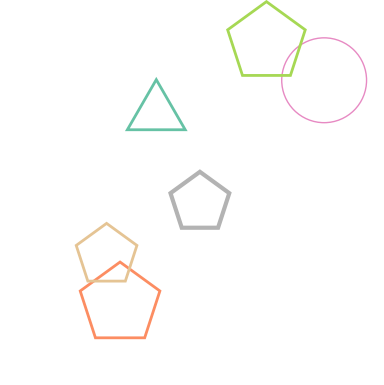[{"shape": "triangle", "thickness": 2, "radius": 0.43, "center": [0.406, 0.706]}, {"shape": "pentagon", "thickness": 2, "radius": 0.54, "center": [0.312, 0.211]}, {"shape": "circle", "thickness": 1, "radius": 0.55, "center": [0.842, 0.792]}, {"shape": "pentagon", "thickness": 2, "radius": 0.53, "center": [0.692, 0.89]}, {"shape": "pentagon", "thickness": 2, "radius": 0.41, "center": [0.277, 0.337]}, {"shape": "pentagon", "thickness": 3, "radius": 0.4, "center": [0.519, 0.473]}]